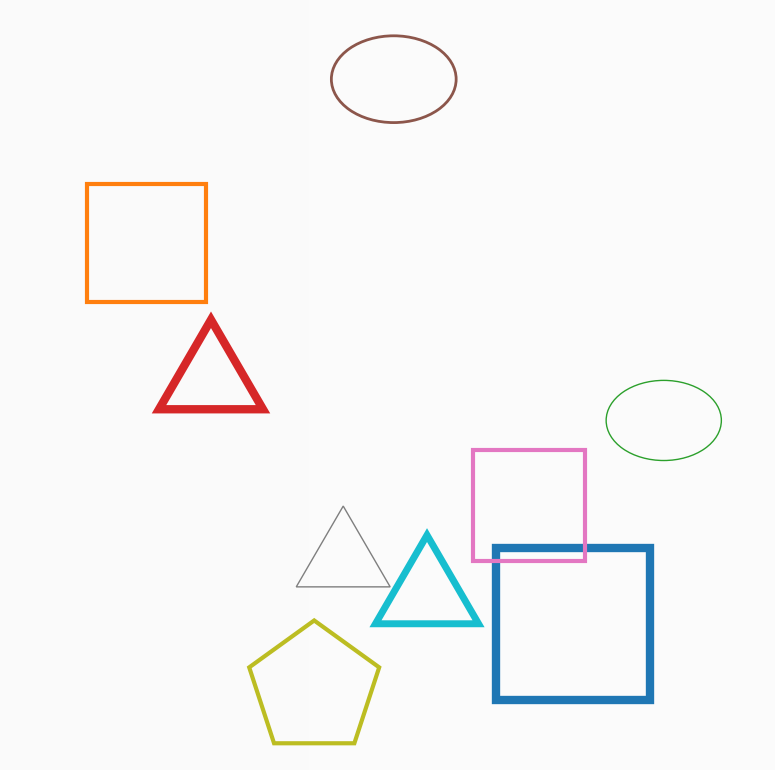[{"shape": "square", "thickness": 3, "radius": 0.49, "center": [0.739, 0.19]}, {"shape": "square", "thickness": 1.5, "radius": 0.38, "center": [0.189, 0.685]}, {"shape": "oval", "thickness": 0.5, "radius": 0.37, "center": [0.856, 0.454]}, {"shape": "triangle", "thickness": 3, "radius": 0.39, "center": [0.272, 0.507]}, {"shape": "oval", "thickness": 1, "radius": 0.4, "center": [0.508, 0.897]}, {"shape": "square", "thickness": 1.5, "radius": 0.36, "center": [0.682, 0.343]}, {"shape": "triangle", "thickness": 0.5, "radius": 0.35, "center": [0.443, 0.273]}, {"shape": "pentagon", "thickness": 1.5, "radius": 0.44, "center": [0.405, 0.106]}, {"shape": "triangle", "thickness": 2.5, "radius": 0.38, "center": [0.551, 0.228]}]